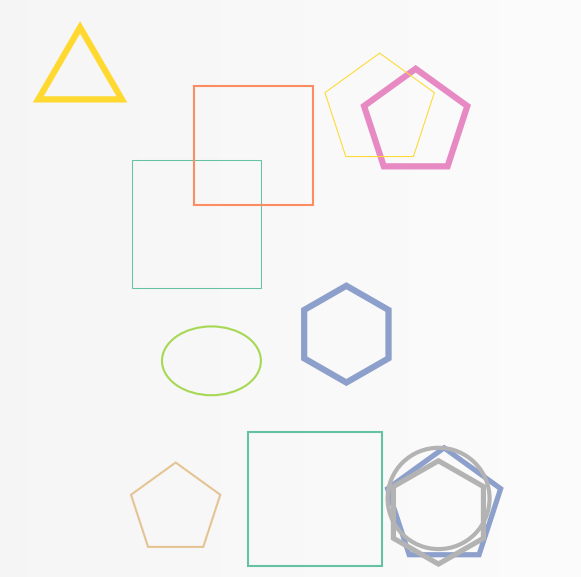[{"shape": "square", "thickness": 1, "radius": 0.58, "center": [0.542, 0.136]}, {"shape": "square", "thickness": 0.5, "radius": 0.55, "center": [0.338, 0.611]}, {"shape": "square", "thickness": 1, "radius": 0.51, "center": [0.437, 0.747]}, {"shape": "hexagon", "thickness": 3, "radius": 0.42, "center": [0.596, 0.421]}, {"shape": "pentagon", "thickness": 2.5, "radius": 0.51, "center": [0.764, 0.121]}, {"shape": "pentagon", "thickness": 3, "radius": 0.47, "center": [0.715, 0.787]}, {"shape": "oval", "thickness": 1, "radius": 0.43, "center": [0.364, 0.374]}, {"shape": "triangle", "thickness": 3, "radius": 0.42, "center": [0.138, 0.869]}, {"shape": "pentagon", "thickness": 0.5, "radius": 0.49, "center": [0.653, 0.808]}, {"shape": "pentagon", "thickness": 1, "radius": 0.4, "center": [0.302, 0.117]}, {"shape": "hexagon", "thickness": 2.5, "radius": 0.45, "center": [0.754, 0.112]}, {"shape": "circle", "thickness": 2, "radius": 0.44, "center": [0.755, 0.136]}]